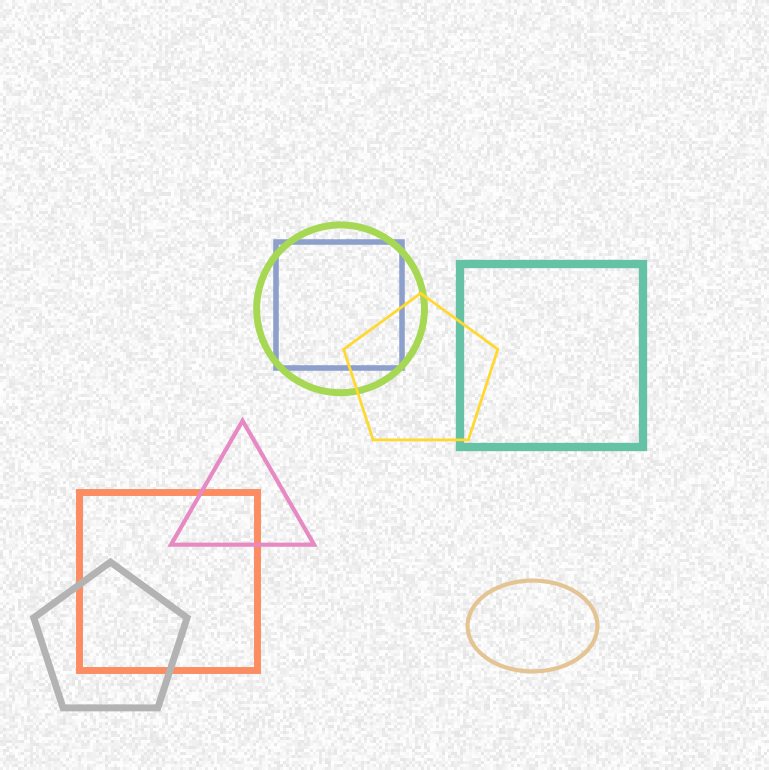[{"shape": "square", "thickness": 3, "radius": 0.59, "center": [0.716, 0.538]}, {"shape": "square", "thickness": 2.5, "radius": 0.58, "center": [0.218, 0.245]}, {"shape": "square", "thickness": 2, "radius": 0.41, "center": [0.44, 0.604]}, {"shape": "triangle", "thickness": 1.5, "radius": 0.54, "center": [0.315, 0.346]}, {"shape": "circle", "thickness": 2.5, "radius": 0.54, "center": [0.442, 0.599]}, {"shape": "pentagon", "thickness": 1, "radius": 0.53, "center": [0.546, 0.514]}, {"shape": "oval", "thickness": 1.5, "radius": 0.42, "center": [0.692, 0.187]}, {"shape": "pentagon", "thickness": 2.5, "radius": 0.52, "center": [0.143, 0.165]}]